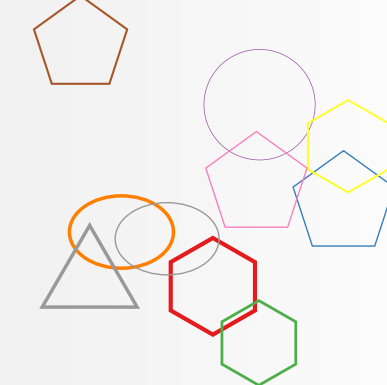[{"shape": "hexagon", "thickness": 3, "radius": 0.63, "center": [0.549, 0.256]}, {"shape": "pentagon", "thickness": 1, "radius": 0.68, "center": [0.887, 0.472]}, {"shape": "hexagon", "thickness": 2, "radius": 0.55, "center": [0.668, 0.109]}, {"shape": "circle", "thickness": 0.5, "radius": 0.72, "center": [0.67, 0.728]}, {"shape": "oval", "thickness": 2.5, "radius": 0.67, "center": [0.313, 0.397]}, {"shape": "hexagon", "thickness": 1.5, "radius": 0.6, "center": [0.898, 0.62]}, {"shape": "pentagon", "thickness": 1.5, "radius": 0.63, "center": [0.208, 0.885]}, {"shape": "pentagon", "thickness": 1, "radius": 0.69, "center": [0.662, 0.521]}, {"shape": "oval", "thickness": 1, "radius": 0.67, "center": [0.431, 0.38]}, {"shape": "triangle", "thickness": 2.5, "radius": 0.71, "center": [0.231, 0.273]}]